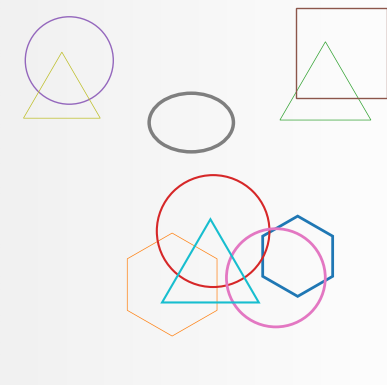[{"shape": "hexagon", "thickness": 2, "radius": 0.52, "center": [0.768, 0.334]}, {"shape": "hexagon", "thickness": 0.5, "radius": 0.67, "center": [0.444, 0.261]}, {"shape": "triangle", "thickness": 0.5, "radius": 0.68, "center": [0.84, 0.756]}, {"shape": "circle", "thickness": 1.5, "radius": 0.73, "center": [0.55, 0.4]}, {"shape": "circle", "thickness": 1, "radius": 0.57, "center": [0.179, 0.843]}, {"shape": "square", "thickness": 1, "radius": 0.59, "center": [0.882, 0.862]}, {"shape": "circle", "thickness": 2, "radius": 0.64, "center": [0.712, 0.278]}, {"shape": "oval", "thickness": 2.5, "radius": 0.54, "center": [0.494, 0.682]}, {"shape": "triangle", "thickness": 0.5, "radius": 0.57, "center": [0.16, 0.75]}, {"shape": "triangle", "thickness": 1.5, "radius": 0.72, "center": [0.543, 0.286]}]